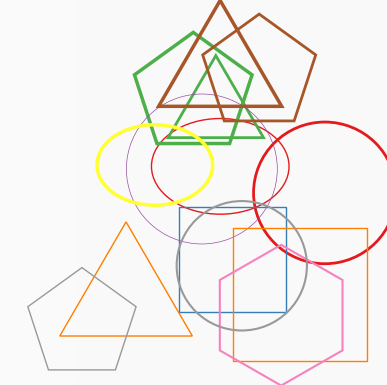[{"shape": "circle", "thickness": 2, "radius": 0.92, "center": [0.838, 0.499]}, {"shape": "oval", "thickness": 1, "radius": 0.89, "center": [0.568, 0.568]}, {"shape": "square", "thickness": 1, "radius": 0.68, "center": [0.6, 0.326]}, {"shape": "pentagon", "thickness": 2.5, "radius": 0.8, "center": [0.499, 0.756]}, {"shape": "triangle", "thickness": 2, "radius": 0.71, "center": [0.557, 0.714]}, {"shape": "circle", "thickness": 0.5, "radius": 0.97, "center": [0.521, 0.561]}, {"shape": "triangle", "thickness": 1, "radius": 0.99, "center": [0.325, 0.226]}, {"shape": "square", "thickness": 1, "radius": 0.86, "center": [0.774, 0.236]}, {"shape": "oval", "thickness": 2.5, "radius": 0.75, "center": [0.4, 0.571]}, {"shape": "pentagon", "thickness": 2, "radius": 0.77, "center": [0.669, 0.81]}, {"shape": "triangle", "thickness": 2.5, "radius": 0.92, "center": [0.568, 0.815]}, {"shape": "hexagon", "thickness": 1.5, "radius": 0.91, "center": [0.726, 0.181]}, {"shape": "circle", "thickness": 1.5, "radius": 0.84, "center": [0.624, 0.31]}, {"shape": "pentagon", "thickness": 1, "radius": 0.73, "center": [0.211, 0.158]}]